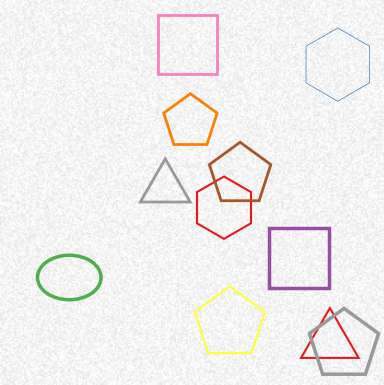[{"shape": "triangle", "thickness": 1.5, "radius": 0.43, "center": [0.857, 0.114]}, {"shape": "hexagon", "thickness": 1.5, "radius": 0.4, "center": [0.582, 0.461]}, {"shape": "hexagon", "thickness": 0.5, "radius": 0.48, "center": [0.877, 0.832]}, {"shape": "oval", "thickness": 2.5, "radius": 0.41, "center": [0.18, 0.279]}, {"shape": "square", "thickness": 2.5, "radius": 0.39, "center": [0.778, 0.329]}, {"shape": "pentagon", "thickness": 2, "radius": 0.36, "center": [0.495, 0.684]}, {"shape": "pentagon", "thickness": 1.5, "radius": 0.48, "center": [0.597, 0.16]}, {"shape": "pentagon", "thickness": 2, "radius": 0.42, "center": [0.624, 0.547]}, {"shape": "square", "thickness": 2, "radius": 0.38, "center": [0.487, 0.884]}, {"shape": "triangle", "thickness": 2, "radius": 0.37, "center": [0.429, 0.513]}, {"shape": "pentagon", "thickness": 2.5, "radius": 0.47, "center": [0.894, 0.104]}]